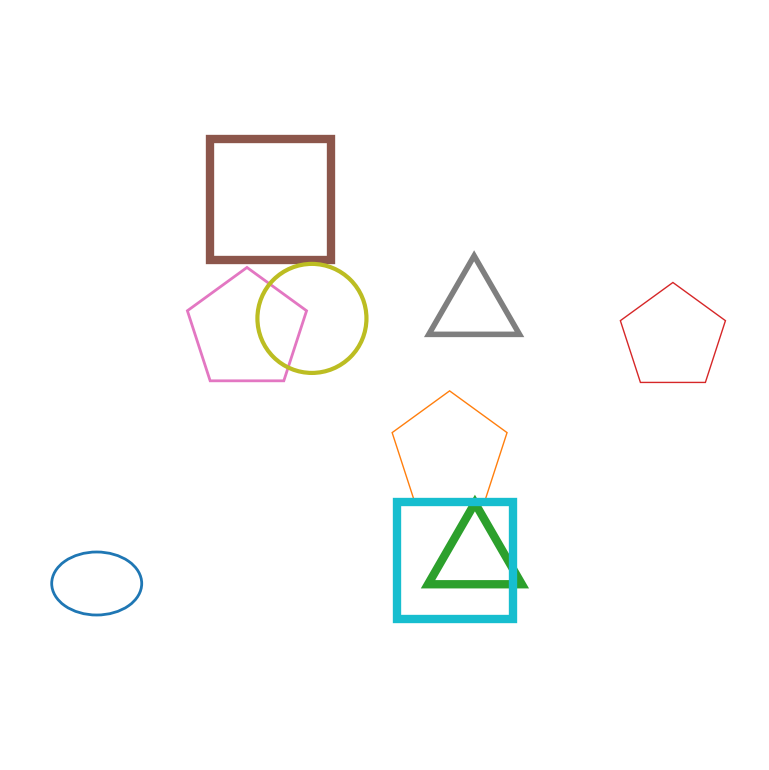[{"shape": "oval", "thickness": 1, "radius": 0.29, "center": [0.126, 0.242]}, {"shape": "pentagon", "thickness": 0.5, "radius": 0.39, "center": [0.584, 0.414]}, {"shape": "triangle", "thickness": 3, "radius": 0.35, "center": [0.617, 0.276]}, {"shape": "pentagon", "thickness": 0.5, "radius": 0.36, "center": [0.874, 0.561]}, {"shape": "square", "thickness": 3, "radius": 0.39, "center": [0.351, 0.741]}, {"shape": "pentagon", "thickness": 1, "radius": 0.41, "center": [0.321, 0.571]}, {"shape": "triangle", "thickness": 2, "radius": 0.34, "center": [0.616, 0.6]}, {"shape": "circle", "thickness": 1.5, "radius": 0.35, "center": [0.405, 0.586]}, {"shape": "square", "thickness": 3, "radius": 0.38, "center": [0.591, 0.272]}]